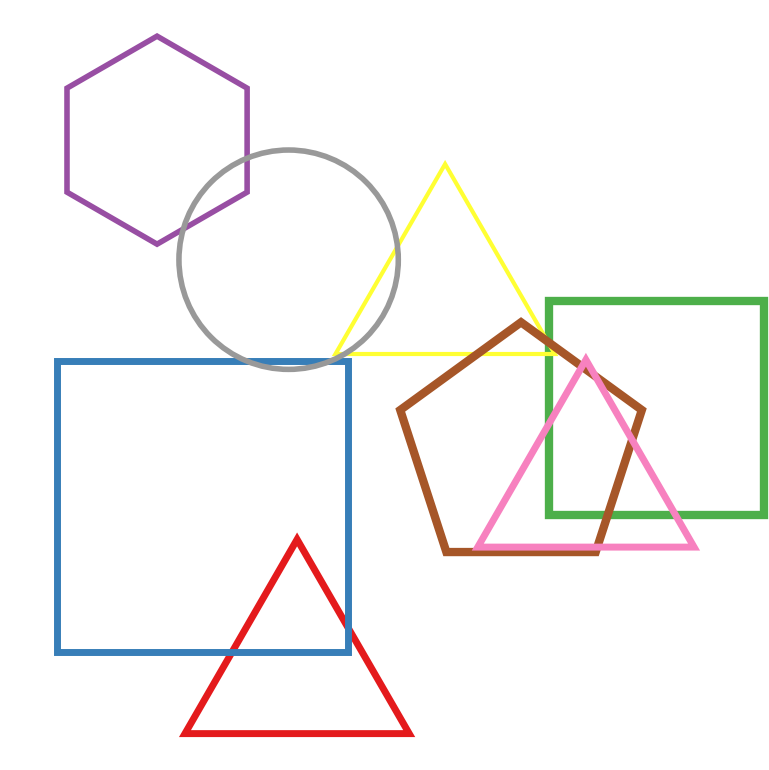[{"shape": "triangle", "thickness": 2.5, "radius": 0.84, "center": [0.386, 0.131]}, {"shape": "square", "thickness": 2.5, "radius": 0.94, "center": [0.262, 0.342]}, {"shape": "square", "thickness": 3, "radius": 0.7, "center": [0.853, 0.47]}, {"shape": "hexagon", "thickness": 2, "radius": 0.68, "center": [0.204, 0.818]}, {"shape": "triangle", "thickness": 1.5, "radius": 0.82, "center": [0.578, 0.622]}, {"shape": "pentagon", "thickness": 3, "radius": 0.82, "center": [0.677, 0.417]}, {"shape": "triangle", "thickness": 2.5, "radius": 0.81, "center": [0.761, 0.371]}, {"shape": "circle", "thickness": 2, "radius": 0.71, "center": [0.375, 0.663]}]